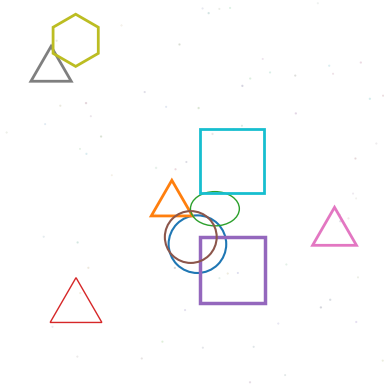[{"shape": "circle", "thickness": 1.5, "radius": 0.37, "center": [0.513, 0.366]}, {"shape": "triangle", "thickness": 2, "radius": 0.31, "center": [0.446, 0.47]}, {"shape": "oval", "thickness": 1, "radius": 0.32, "center": [0.558, 0.458]}, {"shape": "triangle", "thickness": 1, "radius": 0.39, "center": [0.197, 0.201]}, {"shape": "square", "thickness": 2.5, "radius": 0.42, "center": [0.603, 0.299]}, {"shape": "circle", "thickness": 1.5, "radius": 0.34, "center": [0.496, 0.384]}, {"shape": "triangle", "thickness": 2, "radius": 0.33, "center": [0.869, 0.396]}, {"shape": "triangle", "thickness": 2, "radius": 0.3, "center": [0.133, 0.819]}, {"shape": "hexagon", "thickness": 2, "radius": 0.34, "center": [0.197, 0.895]}, {"shape": "square", "thickness": 2, "radius": 0.41, "center": [0.603, 0.582]}]